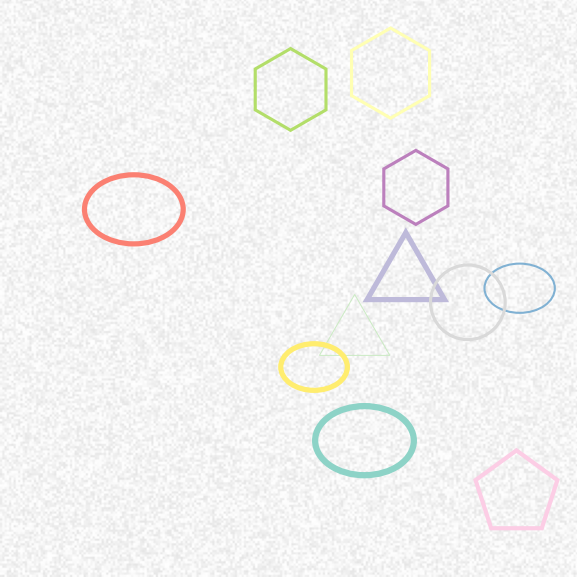[{"shape": "oval", "thickness": 3, "radius": 0.43, "center": [0.631, 0.236]}, {"shape": "hexagon", "thickness": 1.5, "radius": 0.39, "center": [0.676, 0.873]}, {"shape": "triangle", "thickness": 2.5, "radius": 0.39, "center": [0.703, 0.519]}, {"shape": "oval", "thickness": 2.5, "radius": 0.43, "center": [0.232, 0.637]}, {"shape": "oval", "thickness": 1, "radius": 0.3, "center": [0.9, 0.5]}, {"shape": "hexagon", "thickness": 1.5, "radius": 0.35, "center": [0.503, 0.844]}, {"shape": "pentagon", "thickness": 2, "radius": 0.37, "center": [0.894, 0.145]}, {"shape": "circle", "thickness": 1.5, "radius": 0.32, "center": [0.81, 0.476]}, {"shape": "hexagon", "thickness": 1.5, "radius": 0.32, "center": [0.72, 0.675]}, {"shape": "triangle", "thickness": 0.5, "radius": 0.35, "center": [0.614, 0.419]}, {"shape": "oval", "thickness": 2.5, "radius": 0.29, "center": [0.544, 0.364]}]